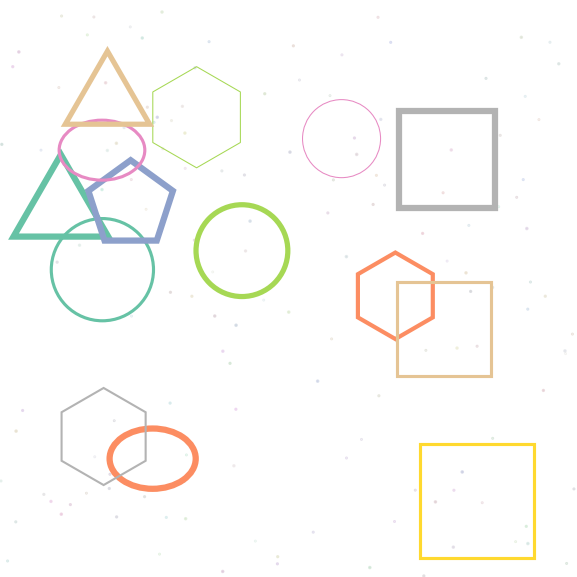[{"shape": "circle", "thickness": 1.5, "radius": 0.44, "center": [0.177, 0.532]}, {"shape": "triangle", "thickness": 3, "radius": 0.47, "center": [0.105, 0.637]}, {"shape": "oval", "thickness": 3, "radius": 0.37, "center": [0.264, 0.205]}, {"shape": "hexagon", "thickness": 2, "radius": 0.37, "center": [0.685, 0.487]}, {"shape": "pentagon", "thickness": 3, "radius": 0.38, "center": [0.226, 0.645]}, {"shape": "oval", "thickness": 1.5, "radius": 0.37, "center": [0.177, 0.739]}, {"shape": "circle", "thickness": 0.5, "radius": 0.34, "center": [0.591, 0.759]}, {"shape": "hexagon", "thickness": 0.5, "radius": 0.44, "center": [0.34, 0.796]}, {"shape": "circle", "thickness": 2.5, "radius": 0.4, "center": [0.419, 0.565]}, {"shape": "square", "thickness": 1.5, "radius": 0.49, "center": [0.827, 0.131]}, {"shape": "square", "thickness": 1.5, "radius": 0.41, "center": [0.768, 0.43]}, {"shape": "triangle", "thickness": 2.5, "radius": 0.42, "center": [0.186, 0.826]}, {"shape": "hexagon", "thickness": 1, "radius": 0.42, "center": [0.179, 0.243]}, {"shape": "square", "thickness": 3, "radius": 0.42, "center": [0.774, 0.723]}]